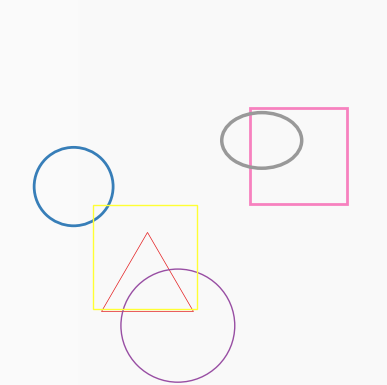[{"shape": "triangle", "thickness": 0.5, "radius": 0.68, "center": [0.381, 0.259]}, {"shape": "circle", "thickness": 2, "radius": 0.51, "center": [0.19, 0.515]}, {"shape": "circle", "thickness": 1, "radius": 0.73, "center": [0.459, 0.154]}, {"shape": "square", "thickness": 1, "radius": 0.67, "center": [0.374, 0.333]}, {"shape": "square", "thickness": 2, "radius": 0.62, "center": [0.77, 0.596]}, {"shape": "oval", "thickness": 2.5, "radius": 0.52, "center": [0.675, 0.635]}]